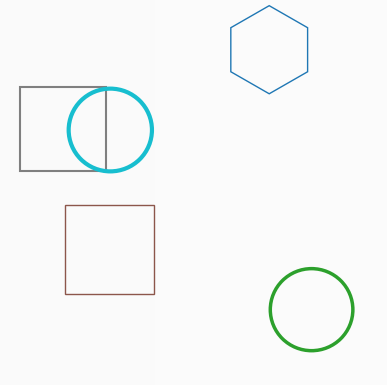[{"shape": "hexagon", "thickness": 1, "radius": 0.57, "center": [0.695, 0.871]}, {"shape": "circle", "thickness": 2.5, "radius": 0.53, "center": [0.804, 0.196]}, {"shape": "square", "thickness": 1, "radius": 0.58, "center": [0.282, 0.352]}, {"shape": "square", "thickness": 1.5, "radius": 0.55, "center": [0.162, 0.665]}, {"shape": "circle", "thickness": 3, "radius": 0.54, "center": [0.285, 0.662]}]